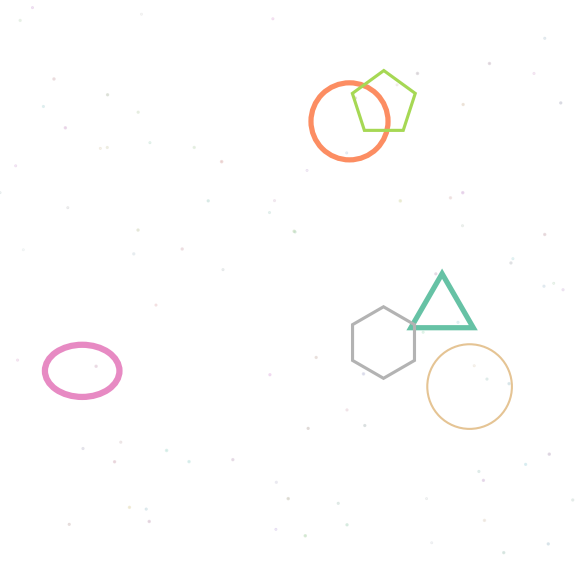[{"shape": "triangle", "thickness": 2.5, "radius": 0.31, "center": [0.766, 0.463]}, {"shape": "circle", "thickness": 2.5, "radius": 0.33, "center": [0.605, 0.789]}, {"shape": "oval", "thickness": 3, "radius": 0.32, "center": [0.142, 0.357]}, {"shape": "pentagon", "thickness": 1.5, "radius": 0.29, "center": [0.665, 0.82]}, {"shape": "circle", "thickness": 1, "radius": 0.37, "center": [0.813, 0.33]}, {"shape": "hexagon", "thickness": 1.5, "radius": 0.31, "center": [0.664, 0.406]}]